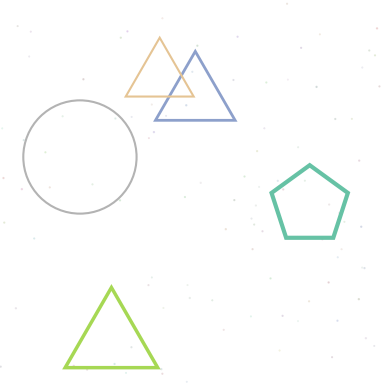[{"shape": "pentagon", "thickness": 3, "radius": 0.52, "center": [0.804, 0.467]}, {"shape": "triangle", "thickness": 2, "radius": 0.6, "center": [0.507, 0.747]}, {"shape": "triangle", "thickness": 2.5, "radius": 0.69, "center": [0.289, 0.114]}, {"shape": "triangle", "thickness": 1.5, "radius": 0.51, "center": [0.415, 0.8]}, {"shape": "circle", "thickness": 1.5, "radius": 0.74, "center": [0.208, 0.592]}]